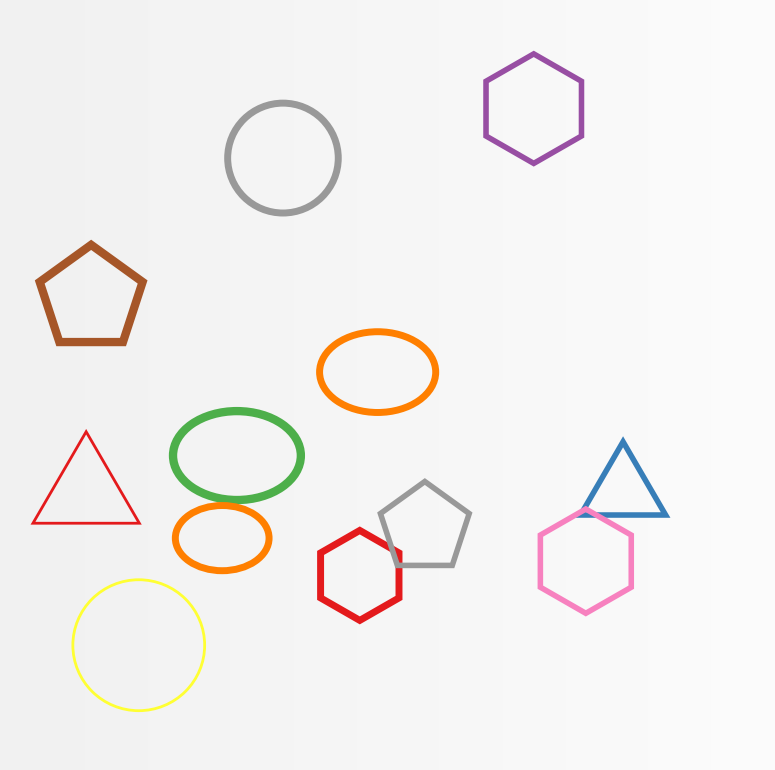[{"shape": "hexagon", "thickness": 2.5, "radius": 0.29, "center": [0.464, 0.253]}, {"shape": "triangle", "thickness": 1, "radius": 0.4, "center": [0.111, 0.36]}, {"shape": "triangle", "thickness": 2, "radius": 0.32, "center": [0.804, 0.363]}, {"shape": "oval", "thickness": 3, "radius": 0.41, "center": [0.306, 0.408]}, {"shape": "hexagon", "thickness": 2, "radius": 0.36, "center": [0.689, 0.859]}, {"shape": "oval", "thickness": 2.5, "radius": 0.3, "center": [0.287, 0.301]}, {"shape": "oval", "thickness": 2.5, "radius": 0.37, "center": [0.487, 0.517]}, {"shape": "circle", "thickness": 1, "radius": 0.43, "center": [0.179, 0.162]}, {"shape": "pentagon", "thickness": 3, "radius": 0.35, "center": [0.118, 0.612]}, {"shape": "hexagon", "thickness": 2, "radius": 0.34, "center": [0.756, 0.271]}, {"shape": "circle", "thickness": 2.5, "radius": 0.36, "center": [0.365, 0.795]}, {"shape": "pentagon", "thickness": 2, "radius": 0.3, "center": [0.548, 0.314]}]